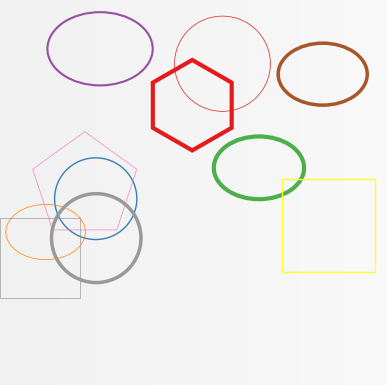[{"shape": "hexagon", "thickness": 3, "radius": 0.59, "center": [0.496, 0.727]}, {"shape": "circle", "thickness": 0.5, "radius": 0.62, "center": [0.574, 0.834]}, {"shape": "circle", "thickness": 1, "radius": 0.53, "center": [0.247, 0.484]}, {"shape": "oval", "thickness": 3, "radius": 0.58, "center": [0.668, 0.564]}, {"shape": "oval", "thickness": 1.5, "radius": 0.68, "center": [0.258, 0.873]}, {"shape": "oval", "thickness": 0.5, "radius": 0.51, "center": [0.118, 0.397]}, {"shape": "square", "thickness": 1, "radius": 0.6, "center": [0.848, 0.414]}, {"shape": "oval", "thickness": 2.5, "radius": 0.57, "center": [0.833, 0.807]}, {"shape": "pentagon", "thickness": 0.5, "radius": 0.71, "center": [0.219, 0.517]}, {"shape": "square", "thickness": 0.5, "radius": 0.52, "center": [0.104, 0.33]}, {"shape": "circle", "thickness": 2.5, "radius": 0.58, "center": [0.248, 0.382]}]